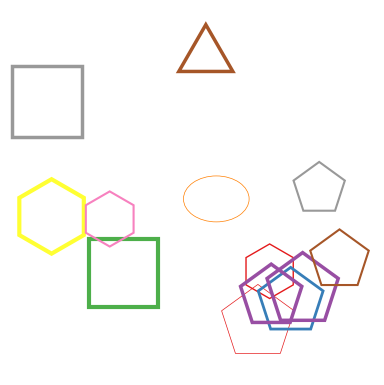[{"shape": "hexagon", "thickness": 1, "radius": 0.35, "center": [0.7, 0.295]}, {"shape": "pentagon", "thickness": 0.5, "radius": 0.5, "center": [0.67, 0.162]}, {"shape": "pentagon", "thickness": 2, "radius": 0.44, "center": [0.755, 0.217]}, {"shape": "square", "thickness": 3, "radius": 0.44, "center": [0.321, 0.291]}, {"shape": "pentagon", "thickness": 2.5, "radius": 0.42, "center": [0.704, 0.23]}, {"shape": "pentagon", "thickness": 2.5, "radius": 0.49, "center": [0.786, 0.247]}, {"shape": "oval", "thickness": 0.5, "radius": 0.43, "center": [0.562, 0.483]}, {"shape": "hexagon", "thickness": 3, "radius": 0.48, "center": [0.134, 0.438]}, {"shape": "pentagon", "thickness": 1.5, "radius": 0.4, "center": [0.882, 0.324]}, {"shape": "triangle", "thickness": 2.5, "radius": 0.41, "center": [0.535, 0.855]}, {"shape": "hexagon", "thickness": 1.5, "radius": 0.36, "center": [0.285, 0.431]}, {"shape": "square", "thickness": 2.5, "radius": 0.46, "center": [0.122, 0.737]}, {"shape": "pentagon", "thickness": 1.5, "radius": 0.35, "center": [0.829, 0.509]}]